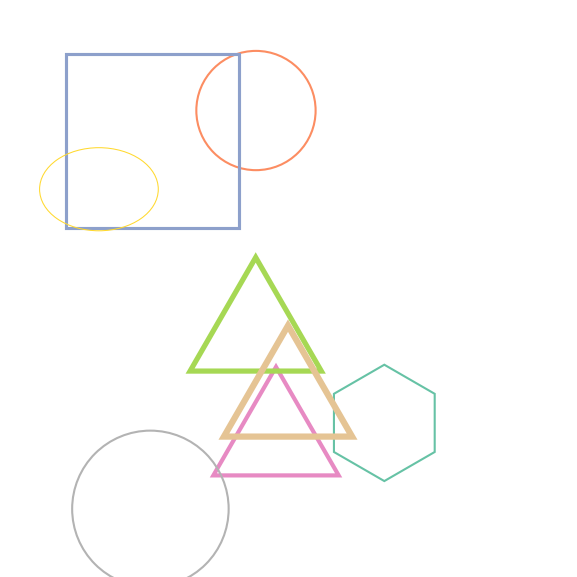[{"shape": "hexagon", "thickness": 1, "radius": 0.5, "center": [0.665, 0.267]}, {"shape": "circle", "thickness": 1, "radius": 0.52, "center": [0.443, 0.808]}, {"shape": "square", "thickness": 1.5, "radius": 0.75, "center": [0.264, 0.755]}, {"shape": "triangle", "thickness": 2, "radius": 0.63, "center": [0.478, 0.239]}, {"shape": "triangle", "thickness": 2.5, "radius": 0.66, "center": [0.443, 0.422]}, {"shape": "oval", "thickness": 0.5, "radius": 0.51, "center": [0.171, 0.671]}, {"shape": "triangle", "thickness": 3, "radius": 0.64, "center": [0.499, 0.307]}, {"shape": "circle", "thickness": 1, "radius": 0.68, "center": [0.26, 0.118]}]